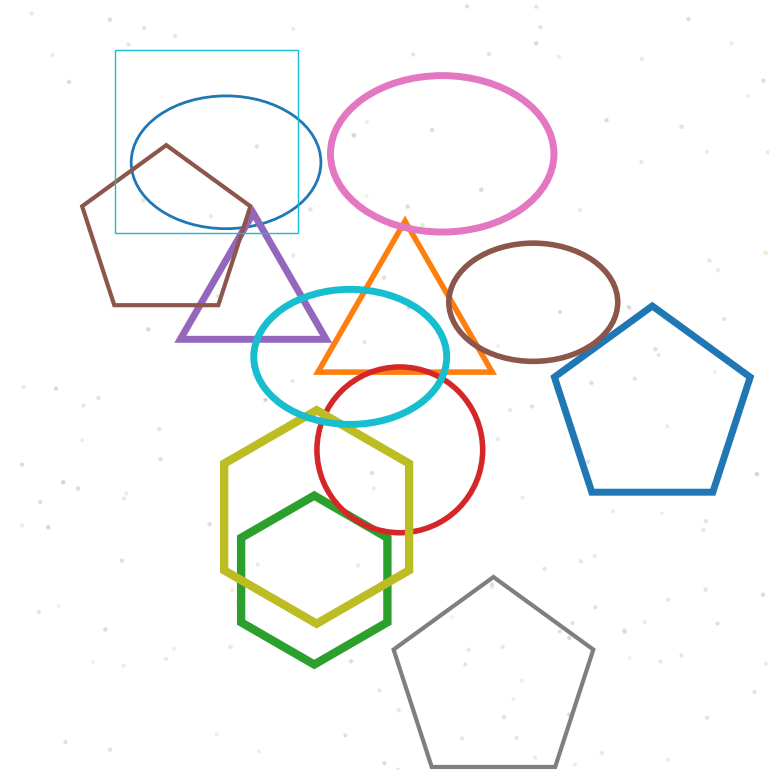[{"shape": "pentagon", "thickness": 2.5, "radius": 0.67, "center": [0.847, 0.469]}, {"shape": "oval", "thickness": 1, "radius": 0.62, "center": [0.294, 0.789]}, {"shape": "triangle", "thickness": 2, "radius": 0.65, "center": [0.526, 0.582]}, {"shape": "hexagon", "thickness": 3, "radius": 0.55, "center": [0.408, 0.247]}, {"shape": "circle", "thickness": 2, "radius": 0.54, "center": [0.519, 0.416]}, {"shape": "triangle", "thickness": 2.5, "radius": 0.55, "center": [0.329, 0.614]}, {"shape": "pentagon", "thickness": 1.5, "radius": 0.57, "center": [0.216, 0.697]}, {"shape": "oval", "thickness": 2, "radius": 0.55, "center": [0.693, 0.607]}, {"shape": "oval", "thickness": 2.5, "radius": 0.73, "center": [0.574, 0.8]}, {"shape": "pentagon", "thickness": 1.5, "radius": 0.68, "center": [0.641, 0.114]}, {"shape": "hexagon", "thickness": 3, "radius": 0.69, "center": [0.411, 0.329]}, {"shape": "square", "thickness": 0.5, "radius": 0.59, "center": [0.268, 0.816]}, {"shape": "oval", "thickness": 2.5, "radius": 0.63, "center": [0.455, 0.537]}]